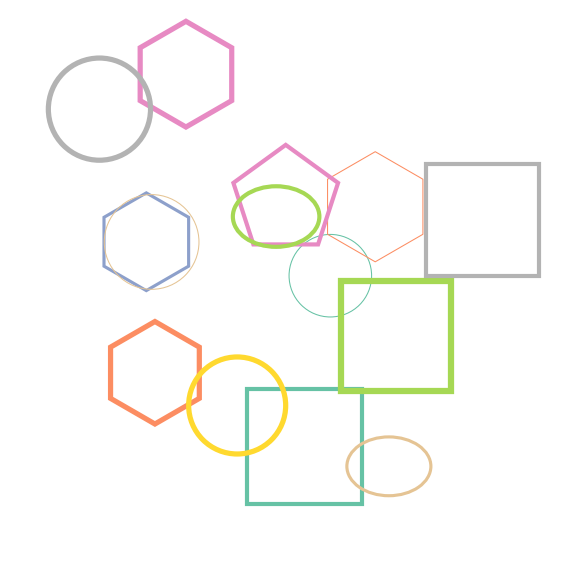[{"shape": "square", "thickness": 2, "radius": 0.5, "center": [0.528, 0.226]}, {"shape": "circle", "thickness": 0.5, "radius": 0.36, "center": [0.572, 0.522]}, {"shape": "hexagon", "thickness": 0.5, "radius": 0.48, "center": [0.65, 0.641]}, {"shape": "hexagon", "thickness": 2.5, "radius": 0.44, "center": [0.268, 0.354]}, {"shape": "hexagon", "thickness": 1.5, "radius": 0.42, "center": [0.253, 0.581]}, {"shape": "hexagon", "thickness": 2.5, "radius": 0.46, "center": [0.322, 0.871]}, {"shape": "pentagon", "thickness": 2, "radius": 0.48, "center": [0.495, 0.653]}, {"shape": "square", "thickness": 3, "radius": 0.48, "center": [0.685, 0.417]}, {"shape": "oval", "thickness": 2, "radius": 0.37, "center": [0.478, 0.624]}, {"shape": "circle", "thickness": 2.5, "radius": 0.42, "center": [0.411, 0.297]}, {"shape": "circle", "thickness": 0.5, "radius": 0.41, "center": [0.263, 0.58]}, {"shape": "oval", "thickness": 1.5, "radius": 0.36, "center": [0.673, 0.192]}, {"shape": "circle", "thickness": 2.5, "radius": 0.44, "center": [0.172, 0.81]}, {"shape": "square", "thickness": 2, "radius": 0.49, "center": [0.836, 0.618]}]